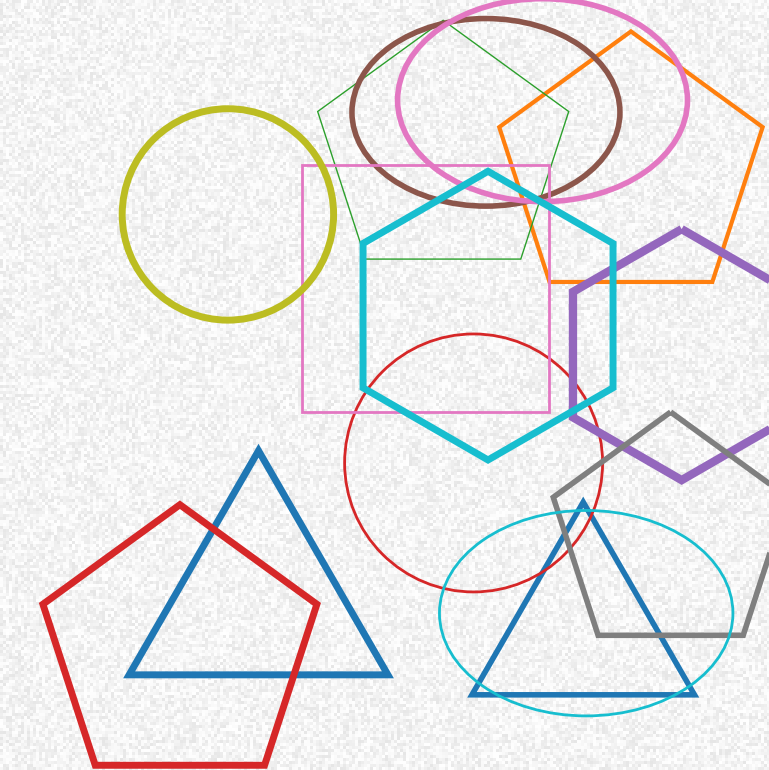[{"shape": "triangle", "thickness": 2, "radius": 0.83, "center": [0.757, 0.181]}, {"shape": "triangle", "thickness": 2.5, "radius": 0.97, "center": [0.336, 0.221]}, {"shape": "pentagon", "thickness": 1.5, "radius": 0.9, "center": [0.819, 0.779]}, {"shape": "pentagon", "thickness": 0.5, "radius": 0.86, "center": [0.576, 0.802]}, {"shape": "pentagon", "thickness": 2.5, "radius": 0.94, "center": [0.234, 0.157]}, {"shape": "circle", "thickness": 1, "radius": 0.84, "center": [0.615, 0.399]}, {"shape": "hexagon", "thickness": 3, "radius": 0.81, "center": [0.885, 0.539]}, {"shape": "oval", "thickness": 2, "radius": 0.87, "center": [0.631, 0.854]}, {"shape": "oval", "thickness": 2, "radius": 0.94, "center": [0.705, 0.87]}, {"shape": "square", "thickness": 1, "radius": 0.8, "center": [0.553, 0.625]}, {"shape": "pentagon", "thickness": 2, "radius": 0.8, "center": [0.871, 0.305]}, {"shape": "circle", "thickness": 2.5, "radius": 0.69, "center": [0.296, 0.722]}, {"shape": "hexagon", "thickness": 2.5, "radius": 0.94, "center": [0.634, 0.59]}, {"shape": "oval", "thickness": 1, "radius": 0.95, "center": [0.761, 0.204]}]